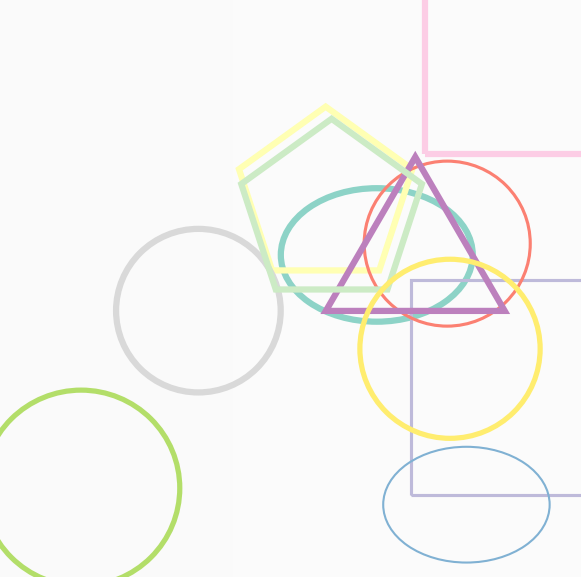[{"shape": "oval", "thickness": 3, "radius": 0.83, "center": [0.648, 0.558]}, {"shape": "pentagon", "thickness": 3, "radius": 0.78, "center": [0.56, 0.658]}, {"shape": "square", "thickness": 1.5, "radius": 0.93, "center": [0.892, 0.328]}, {"shape": "circle", "thickness": 1.5, "radius": 0.71, "center": [0.769, 0.577]}, {"shape": "oval", "thickness": 1, "radius": 0.72, "center": [0.802, 0.125]}, {"shape": "circle", "thickness": 2.5, "radius": 0.85, "center": [0.14, 0.154]}, {"shape": "square", "thickness": 3, "radius": 0.81, "center": [0.893, 0.894]}, {"shape": "circle", "thickness": 3, "radius": 0.71, "center": [0.341, 0.461]}, {"shape": "triangle", "thickness": 3, "radius": 0.89, "center": [0.714, 0.55]}, {"shape": "pentagon", "thickness": 3, "radius": 0.82, "center": [0.57, 0.63]}, {"shape": "circle", "thickness": 2.5, "radius": 0.78, "center": [0.774, 0.395]}]